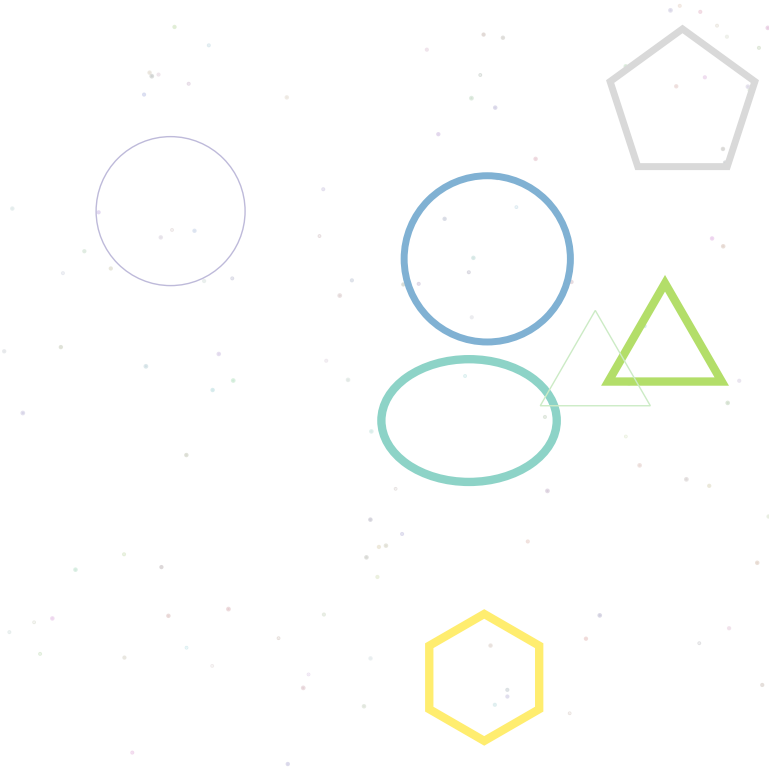[{"shape": "oval", "thickness": 3, "radius": 0.57, "center": [0.609, 0.454]}, {"shape": "circle", "thickness": 0.5, "radius": 0.48, "center": [0.222, 0.726]}, {"shape": "circle", "thickness": 2.5, "radius": 0.54, "center": [0.633, 0.664]}, {"shape": "triangle", "thickness": 3, "radius": 0.43, "center": [0.864, 0.547]}, {"shape": "pentagon", "thickness": 2.5, "radius": 0.49, "center": [0.886, 0.864]}, {"shape": "triangle", "thickness": 0.5, "radius": 0.41, "center": [0.773, 0.514]}, {"shape": "hexagon", "thickness": 3, "radius": 0.41, "center": [0.629, 0.12]}]